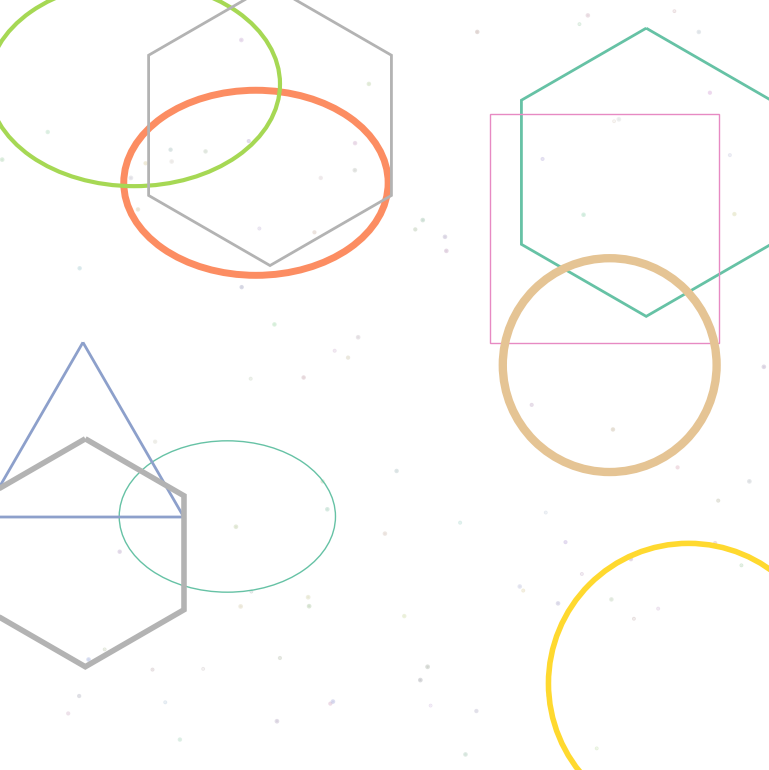[{"shape": "oval", "thickness": 0.5, "radius": 0.7, "center": [0.295, 0.329]}, {"shape": "hexagon", "thickness": 1, "radius": 0.94, "center": [0.839, 0.776]}, {"shape": "oval", "thickness": 2.5, "radius": 0.86, "center": [0.332, 0.763]}, {"shape": "triangle", "thickness": 1, "radius": 0.76, "center": [0.108, 0.404]}, {"shape": "square", "thickness": 0.5, "radius": 0.74, "center": [0.785, 0.703]}, {"shape": "oval", "thickness": 1.5, "radius": 0.95, "center": [0.174, 0.891]}, {"shape": "circle", "thickness": 2, "radius": 0.91, "center": [0.894, 0.112]}, {"shape": "circle", "thickness": 3, "radius": 0.69, "center": [0.792, 0.526]}, {"shape": "hexagon", "thickness": 1, "radius": 0.91, "center": [0.351, 0.837]}, {"shape": "hexagon", "thickness": 2, "radius": 0.74, "center": [0.111, 0.282]}]